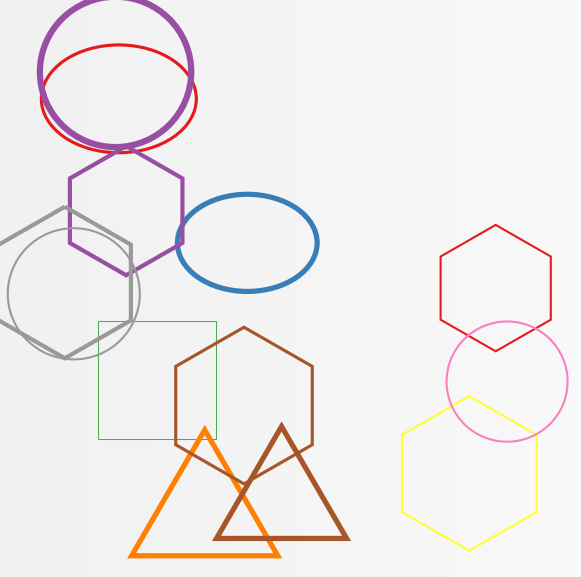[{"shape": "hexagon", "thickness": 1, "radius": 0.55, "center": [0.853, 0.5]}, {"shape": "oval", "thickness": 1.5, "radius": 0.67, "center": [0.204, 0.828]}, {"shape": "oval", "thickness": 2.5, "radius": 0.6, "center": [0.425, 0.579]}, {"shape": "square", "thickness": 0.5, "radius": 0.51, "center": [0.27, 0.341]}, {"shape": "hexagon", "thickness": 2, "radius": 0.56, "center": [0.217, 0.634]}, {"shape": "circle", "thickness": 3, "radius": 0.65, "center": [0.199, 0.875]}, {"shape": "triangle", "thickness": 2.5, "radius": 0.73, "center": [0.352, 0.109]}, {"shape": "hexagon", "thickness": 1, "radius": 0.67, "center": [0.807, 0.179]}, {"shape": "triangle", "thickness": 2.5, "radius": 0.65, "center": [0.484, 0.131]}, {"shape": "hexagon", "thickness": 1.5, "radius": 0.68, "center": [0.42, 0.297]}, {"shape": "circle", "thickness": 1, "radius": 0.52, "center": [0.872, 0.338]}, {"shape": "hexagon", "thickness": 2, "radius": 0.66, "center": [0.112, 0.51]}, {"shape": "circle", "thickness": 1, "radius": 0.57, "center": [0.127, 0.49]}]